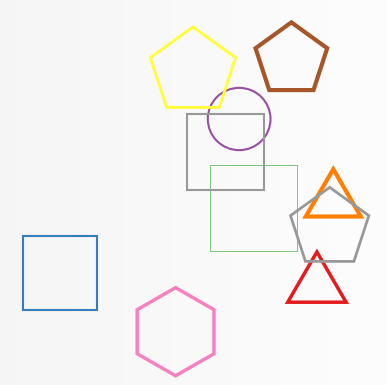[{"shape": "triangle", "thickness": 2.5, "radius": 0.44, "center": [0.818, 0.259]}, {"shape": "square", "thickness": 1.5, "radius": 0.48, "center": [0.155, 0.29]}, {"shape": "square", "thickness": 0.5, "radius": 0.56, "center": [0.654, 0.461]}, {"shape": "circle", "thickness": 1.5, "radius": 0.4, "center": [0.617, 0.691]}, {"shape": "triangle", "thickness": 3, "radius": 0.41, "center": [0.86, 0.479]}, {"shape": "pentagon", "thickness": 2, "radius": 0.58, "center": [0.498, 0.814]}, {"shape": "pentagon", "thickness": 3, "radius": 0.49, "center": [0.752, 0.845]}, {"shape": "hexagon", "thickness": 2.5, "radius": 0.57, "center": [0.453, 0.138]}, {"shape": "pentagon", "thickness": 2, "radius": 0.53, "center": [0.851, 0.407]}, {"shape": "square", "thickness": 1.5, "radius": 0.49, "center": [0.582, 0.604]}]